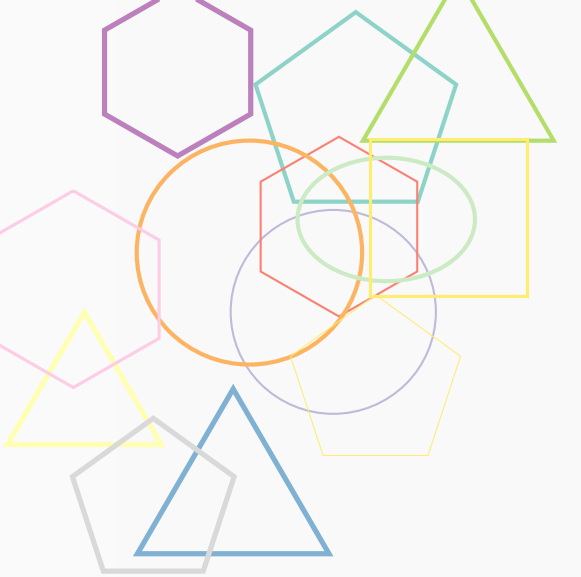[{"shape": "pentagon", "thickness": 2, "radius": 0.91, "center": [0.612, 0.797]}, {"shape": "triangle", "thickness": 2.5, "radius": 0.76, "center": [0.145, 0.306]}, {"shape": "circle", "thickness": 1, "radius": 0.88, "center": [0.573, 0.459]}, {"shape": "hexagon", "thickness": 1, "radius": 0.78, "center": [0.583, 0.607]}, {"shape": "triangle", "thickness": 2.5, "radius": 0.95, "center": [0.401, 0.135]}, {"shape": "circle", "thickness": 2, "radius": 0.97, "center": [0.429, 0.562]}, {"shape": "triangle", "thickness": 2, "radius": 0.95, "center": [0.789, 0.85]}, {"shape": "hexagon", "thickness": 1.5, "radius": 0.85, "center": [0.126, 0.498]}, {"shape": "pentagon", "thickness": 2.5, "radius": 0.73, "center": [0.264, 0.128]}, {"shape": "hexagon", "thickness": 2.5, "radius": 0.73, "center": [0.306, 0.874]}, {"shape": "oval", "thickness": 2, "radius": 0.76, "center": [0.665, 0.619]}, {"shape": "pentagon", "thickness": 0.5, "radius": 0.77, "center": [0.646, 0.335]}, {"shape": "square", "thickness": 1.5, "radius": 0.68, "center": [0.772, 0.623]}]